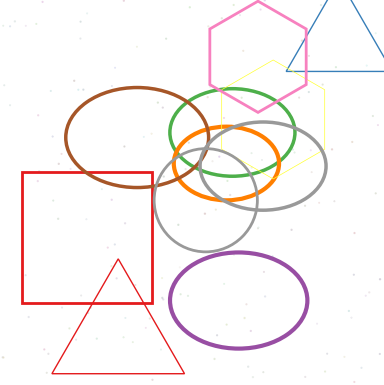[{"shape": "square", "thickness": 2, "radius": 0.85, "center": [0.226, 0.383]}, {"shape": "triangle", "thickness": 1, "radius": 0.99, "center": [0.307, 0.129]}, {"shape": "triangle", "thickness": 1, "radius": 0.8, "center": [0.881, 0.894]}, {"shape": "oval", "thickness": 2.5, "radius": 0.81, "center": [0.604, 0.656]}, {"shape": "oval", "thickness": 3, "radius": 0.89, "center": [0.62, 0.219]}, {"shape": "oval", "thickness": 3, "radius": 0.68, "center": [0.588, 0.575]}, {"shape": "hexagon", "thickness": 0.5, "radius": 0.77, "center": [0.71, 0.69]}, {"shape": "oval", "thickness": 2.5, "radius": 0.93, "center": [0.356, 0.643]}, {"shape": "hexagon", "thickness": 2, "radius": 0.72, "center": [0.67, 0.852]}, {"shape": "oval", "thickness": 2.5, "radius": 0.82, "center": [0.683, 0.569]}, {"shape": "circle", "thickness": 2, "radius": 0.67, "center": [0.534, 0.48]}]